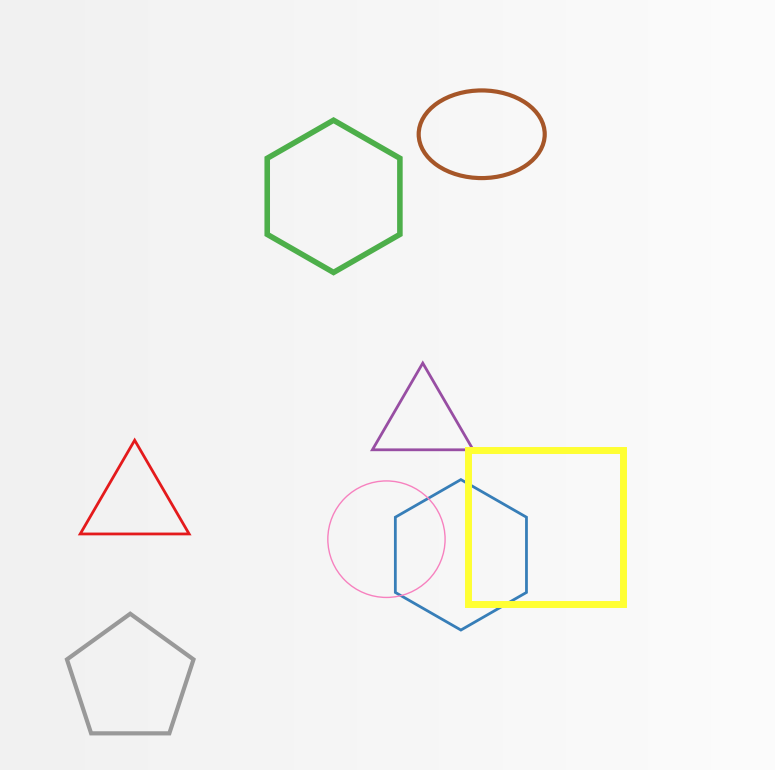[{"shape": "triangle", "thickness": 1, "radius": 0.41, "center": [0.174, 0.347]}, {"shape": "hexagon", "thickness": 1, "radius": 0.49, "center": [0.595, 0.279]}, {"shape": "hexagon", "thickness": 2, "radius": 0.49, "center": [0.43, 0.745]}, {"shape": "triangle", "thickness": 1, "radius": 0.38, "center": [0.546, 0.453]}, {"shape": "square", "thickness": 2.5, "radius": 0.5, "center": [0.704, 0.315]}, {"shape": "oval", "thickness": 1.5, "radius": 0.41, "center": [0.622, 0.826]}, {"shape": "circle", "thickness": 0.5, "radius": 0.38, "center": [0.499, 0.3]}, {"shape": "pentagon", "thickness": 1.5, "radius": 0.43, "center": [0.168, 0.117]}]